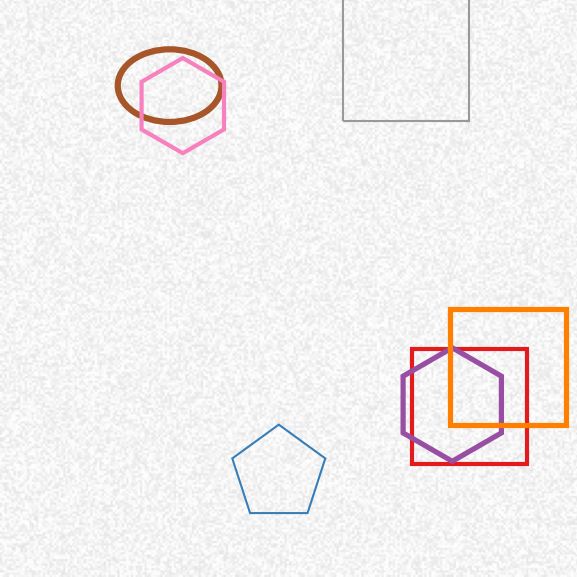[{"shape": "square", "thickness": 2, "radius": 0.5, "center": [0.813, 0.295]}, {"shape": "pentagon", "thickness": 1, "radius": 0.42, "center": [0.483, 0.179]}, {"shape": "hexagon", "thickness": 2.5, "radius": 0.49, "center": [0.783, 0.299]}, {"shape": "square", "thickness": 2.5, "radius": 0.5, "center": [0.88, 0.364]}, {"shape": "oval", "thickness": 3, "radius": 0.45, "center": [0.294, 0.851]}, {"shape": "hexagon", "thickness": 2, "radius": 0.41, "center": [0.317, 0.816]}, {"shape": "square", "thickness": 1, "radius": 0.55, "center": [0.704, 0.898]}]